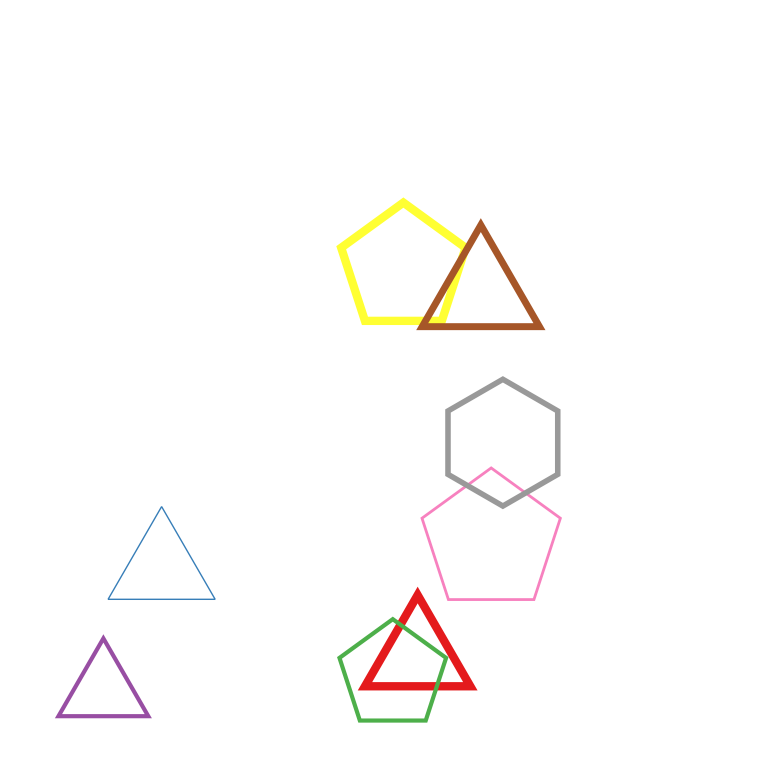[{"shape": "triangle", "thickness": 3, "radius": 0.4, "center": [0.542, 0.148]}, {"shape": "triangle", "thickness": 0.5, "radius": 0.4, "center": [0.21, 0.262]}, {"shape": "pentagon", "thickness": 1.5, "radius": 0.36, "center": [0.51, 0.123]}, {"shape": "triangle", "thickness": 1.5, "radius": 0.34, "center": [0.134, 0.104]}, {"shape": "pentagon", "thickness": 3, "radius": 0.42, "center": [0.524, 0.652]}, {"shape": "triangle", "thickness": 2.5, "radius": 0.44, "center": [0.624, 0.62]}, {"shape": "pentagon", "thickness": 1, "radius": 0.47, "center": [0.638, 0.298]}, {"shape": "hexagon", "thickness": 2, "radius": 0.41, "center": [0.653, 0.425]}]